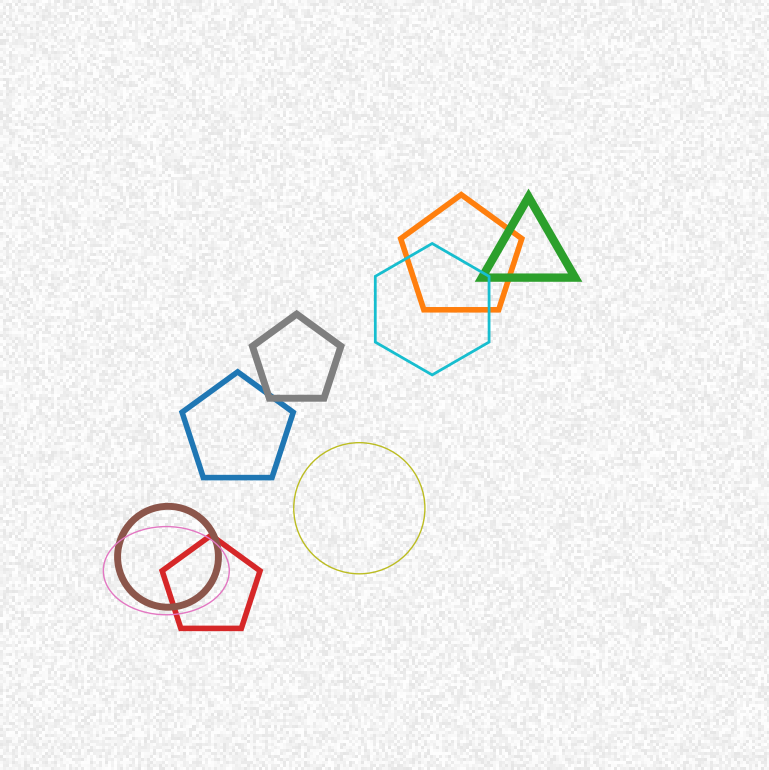[{"shape": "pentagon", "thickness": 2, "radius": 0.38, "center": [0.309, 0.441]}, {"shape": "pentagon", "thickness": 2, "radius": 0.41, "center": [0.599, 0.665]}, {"shape": "triangle", "thickness": 3, "radius": 0.35, "center": [0.686, 0.674]}, {"shape": "pentagon", "thickness": 2, "radius": 0.33, "center": [0.274, 0.238]}, {"shape": "circle", "thickness": 2.5, "radius": 0.33, "center": [0.218, 0.277]}, {"shape": "oval", "thickness": 0.5, "radius": 0.41, "center": [0.216, 0.259]}, {"shape": "pentagon", "thickness": 2.5, "radius": 0.3, "center": [0.385, 0.532]}, {"shape": "circle", "thickness": 0.5, "radius": 0.43, "center": [0.467, 0.34]}, {"shape": "hexagon", "thickness": 1, "radius": 0.43, "center": [0.561, 0.598]}]